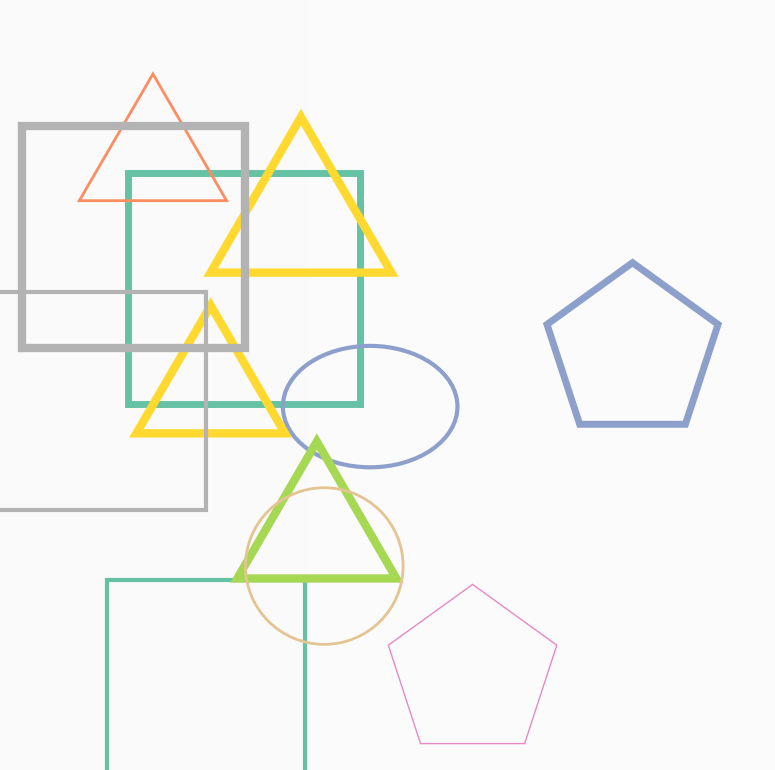[{"shape": "square", "thickness": 1.5, "radius": 0.64, "center": [0.265, 0.119]}, {"shape": "square", "thickness": 2.5, "radius": 0.75, "center": [0.314, 0.625]}, {"shape": "triangle", "thickness": 1, "radius": 0.55, "center": [0.197, 0.794]}, {"shape": "oval", "thickness": 1.5, "radius": 0.56, "center": [0.478, 0.472]}, {"shape": "pentagon", "thickness": 2.5, "radius": 0.58, "center": [0.816, 0.543]}, {"shape": "pentagon", "thickness": 0.5, "radius": 0.57, "center": [0.61, 0.127]}, {"shape": "triangle", "thickness": 3, "radius": 0.59, "center": [0.409, 0.308]}, {"shape": "triangle", "thickness": 3, "radius": 0.55, "center": [0.272, 0.493]}, {"shape": "triangle", "thickness": 3, "radius": 0.67, "center": [0.388, 0.713]}, {"shape": "circle", "thickness": 1, "radius": 0.51, "center": [0.418, 0.265]}, {"shape": "square", "thickness": 1.5, "radius": 0.71, "center": [0.125, 0.479]}, {"shape": "square", "thickness": 3, "radius": 0.72, "center": [0.172, 0.692]}]